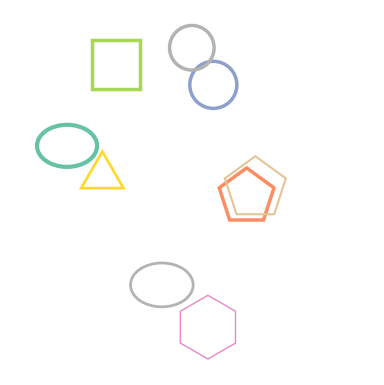[{"shape": "oval", "thickness": 3, "radius": 0.39, "center": [0.174, 0.621]}, {"shape": "pentagon", "thickness": 2.5, "radius": 0.37, "center": [0.641, 0.489]}, {"shape": "circle", "thickness": 2.5, "radius": 0.31, "center": [0.554, 0.78]}, {"shape": "hexagon", "thickness": 1, "radius": 0.41, "center": [0.54, 0.15]}, {"shape": "square", "thickness": 2.5, "radius": 0.32, "center": [0.302, 0.833]}, {"shape": "triangle", "thickness": 2, "radius": 0.32, "center": [0.266, 0.543]}, {"shape": "pentagon", "thickness": 1.5, "radius": 0.42, "center": [0.663, 0.511]}, {"shape": "oval", "thickness": 2, "radius": 0.41, "center": [0.42, 0.26]}, {"shape": "circle", "thickness": 2.5, "radius": 0.29, "center": [0.498, 0.876]}]